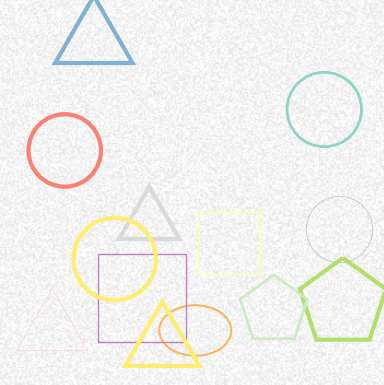[{"shape": "circle", "thickness": 2, "radius": 0.48, "center": [0.842, 0.716]}, {"shape": "square", "thickness": 1, "radius": 0.4, "center": [0.594, 0.369]}, {"shape": "circle", "thickness": 0.5, "radius": 0.43, "center": [0.882, 0.404]}, {"shape": "circle", "thickness": 3, "radius": 0.47, "center": [0.168, 0.609]}, {"shape": "triangle", "thickness": 3, "radius": 0.58, "center": [0.244, 0.894]}, {"shape": "oval", "thickness": 1.5, "radius": 0.47, "center": [0.507, 0.141]}, {"shape": "pentagon", "thickness": 3, "radius": 0.59, "center": [0.891, 0.213]}, {"shape": "triangle", "thickness": 0.5, "radius": 0.53, "center": [0.136, 0.142]}, {"shape": "triangle", "thickness": 3, "radius": 0.45, "center": [0.388, 0.425]}, {"shape": "square", "thickness": 1, "radius": 0.57, "center": [0.369, 0.226]}, {"shape": "pentagon", "thickness": 2, "radius": 0.46, "center": [0.711, 0.194]}, {"shape": "circle", "thickness": 3, "radius": 0.54, "center": [0.298, 0.327]}, {"shape": "triangle", "thickness": 3, "radius": 0.56, "center": [0.422, 0.105]}]